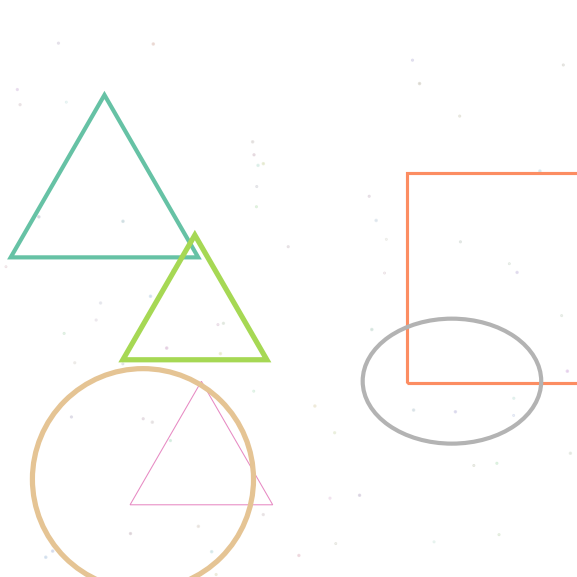[{"shape": "triangle", "thickness": 2, "radius": 0.94, "center": [0.181, 0.647]}, {"shape": "square", "thickness": 1.5, "radius": 0.91, "center": [0.887, 0.518]}, {"shape": "triangle", "thickness": 0.5, "radius": 0.71, "center": [0.349, 0.196]}, {"shape": "triangle", "thickness": 2.5, "radius": 0.72, "center": [0.337, 0.448]}, {"shape": "circle", "thickness": 2.5, "radius": 0.96, "center": [0.248, 0.169]}, {"shape": "oval", "thickness": 2, "radius": 0.77, "center": [0.783, 0.339]}]